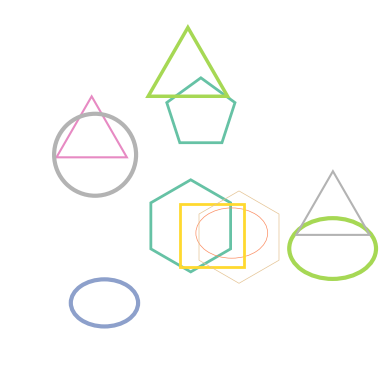[{"shape": "pentagon", "thickness": 2, "radius": 0.47, "center": [0.522, 0.705]}, {"shape": "hexagon", "thickness": 2, "radius": 0.6, "center": [0.495, 0.413]}, {"shape": "oval", "thickness": 0.5, "radius": 0.47, "center": [0.602, 0.395]}, {"shape": "oval", "thickness": 3, "radius": 0.44, "center": [0.271, 0.213]}, {"shape": "triangle", "thickness": 1.5, "radius": 0.53, "center": [0.238, 0.644]}, {"shape": "triangle", "thickness": 2.5, "radius": 0.6, "center": [0.488, 0.809]}, {"shape": "oval", "thickness": 3, "radius": 0.56, "center": [0.864, 0.354]}, {"shape": "square", "thickness": 2, "radius": 0.41, "center": [0.551, 0.388]}, {"shape": "hexagon", "thickness": 0.5, "radius": 0.6, "center": [0.621, 0.384]}, {"shape": "triangle", "thickness": 1.5, "radius": 0.55, "center": [0.865, 0.445]}, {"shape": "circle", "thickness": 3, "radius": 0.53, "center": [0.247, 0.598]}]